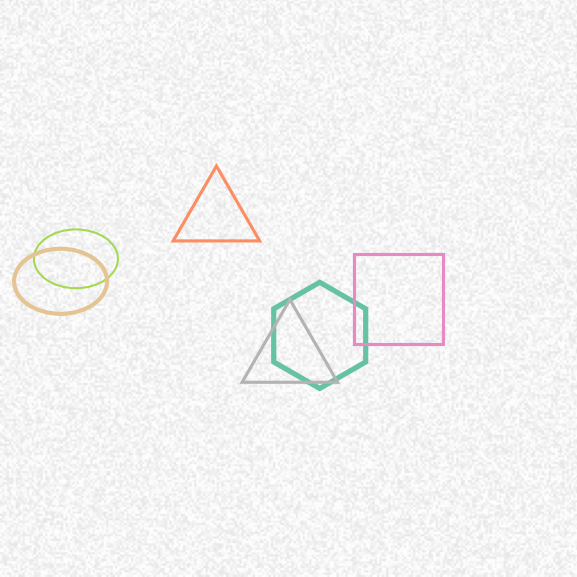[{"shape": "hexagon", "thickness": 2.5, "radius": 0.46, "center": [0.554, 0.418]}, {"shape": "triangle", "thickness": 1.5, "radius": 0.43, "center": [0.375, 0.625]}, {"shape": "square", "thickness": 1.5, "radius": 0.39, "center": [0.69, 0.481]}, {"shape": "oval", "thickness": 1, "radius": 0.36, "center": [0.131, 0.551]}, {"shape": "oval", "thickness": 2, "radius": 0.4, "center": [0.105, 0.512]}, {"shape": "triangle", "thickness": 1.5, "radius": 0.48, "center": [0.502, 0.385]}]